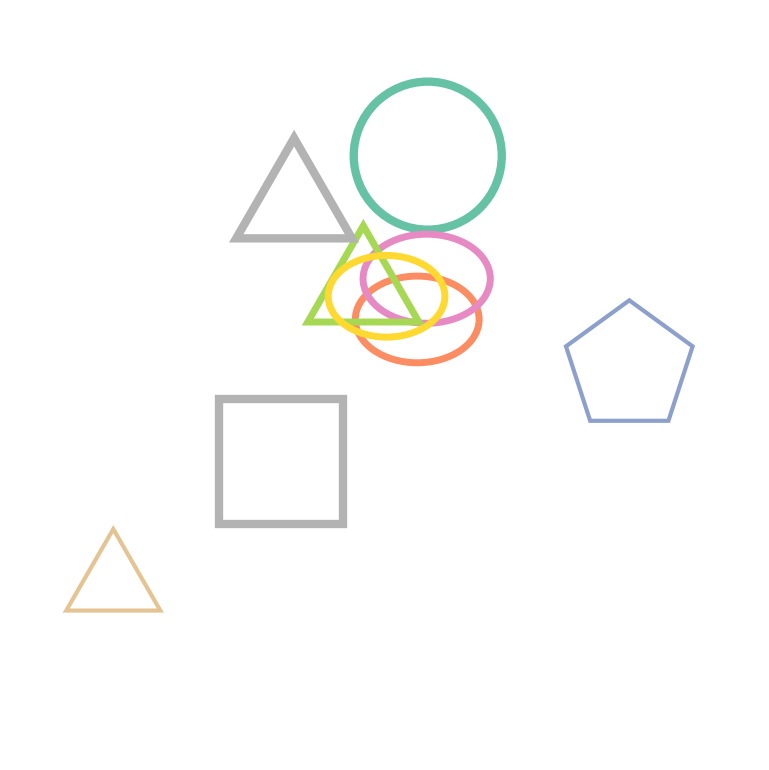[{"shape": "circle", "thickness": 3, "radius": 0.48, "center": [0.556, 0.798]}, {"shape": "oval", "thickness": 2.5, "radius": 0.4, "center": [0.542, 0.585]}, {"shape": "pentagon", "thickness": 1.5, "radius": 0.43, "center": [0.817, 0.523]}, {"shape": "oval", "thickness": 2.5, "radius": 0.41, "center": [0.554, 0.638]}, {"shape": "triangle", "thickness": 2.5, "radius": 0.42, "center": [0.472, 0.623]}, {"shape": "oval", "thickness": 2.5, "radius": 0.38, "center": [0.502, 0.615]}, {"shape": "triangle", "thickness": 1.5, "radius": 0.35, "center": [0.147, 0.242]}, {"shape": "square", "thickness": 3, "radius": 0.4, "center": [0.365, 0.401]}, {"shape": "triangle", "thickness": 3, "radius": 0.43, "center": [0.382, 0.734]}]